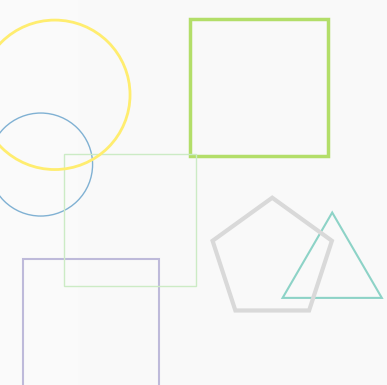[{"shape": "triangle", "thickness": 1.5, "radius": 0.74, "center": [0.857, 0.3]}, {"shape": "square", "thickness": 1.5, "radius": 0.88, "center": [0.235, 0.151]}, {"shape": "circle", "thickness": 1, "radius": 0.67, "center": [0.105, 0.573]}, {"shape": "square", "thickness": 2.5, "radius": 0.89, "center": [0.668, 0.773]}, {"shape": "pentagon", "thickness": 3, "radius": 0.81, "center": [0.703, 0.325]}, {"shape": "square", "thickness": 1, "radius": 0.85, "center": [0.335, 0.429]}, {"shape": "circle", "thickness": 2, "radius": 0.97, "center": [0.141, 0.754]}]